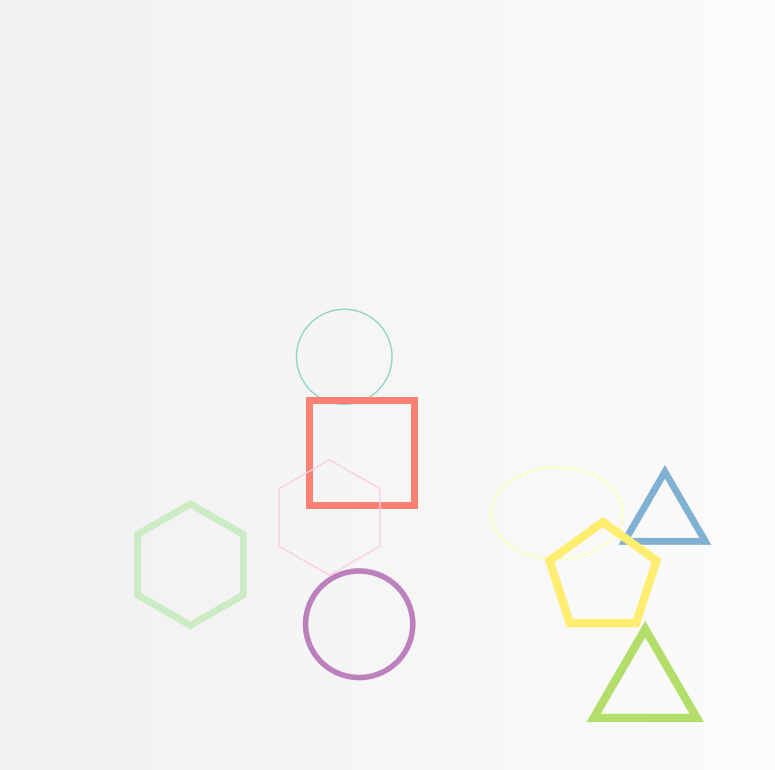[{"shape": "circle", "thickness": 0.5, "radius": 0.31, "center": [0.444, 0.537]}, {"shape": "oval", "thickness": 0.5, "radius": 0.43, "center": [0.719, 0.333]}, {"shape": "square", "thickness": 2.5, "radius": 0.34, "center": [0.466, 0.412]}, {"shape": "triangle", "thickness": 2.5, "radius": 0.3, "center": [0.858, 0.327]}, {"shape": "triangle", "thickness": 3, "radius": 0.38, "center": [0.833, 0.106]}, {"shape": "hexagon", "thickness": 0.5, "radius": 0.37, "center": [0.425, 0.328]}, {"shape": "circle", "thickness": 2, "radius": 0.35, "center": [0.463, 0.189]}, {"shape": "hexagon", "thickness": 2.5, "radius": 0.39, "center": [0.246, 0.267]}, {"shape": "pentagon", "thickness": 3, "radius": 0.36, "center": [0.778, 0.249]}]